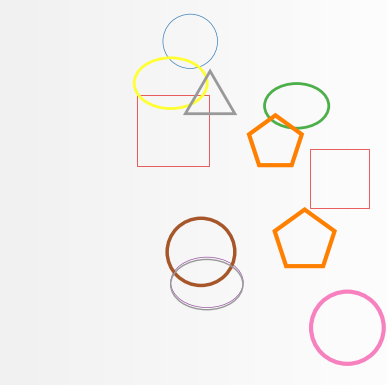[{"shape": "square", "thickness": 0.5, "radius": 0.39, "center": [0.876, 0.536]}, {"shape": "square", "thickness": 0.5, "radius": 0.46, "center": [0.446, 0.66]}, {"shape": "circle", "thickness": 0.5, "radius": 0.35, "center": [0.491, 0.893]}, {"shape": "oval", "thickness": 2, "radius": 0.41, "center": [0.766, 0.725]}, {"shape": "oval", "thickness": 0.5, "radius": 0.47, "center": [0.534, 0.267]}, {"shape": "pentagon", "thickness": 3, "radius": 0.41, "center": [0.786, 0.374]}, {"shape": "pentagon", "thickness": 3, "radius": 0.36, "center": [0.711, 0.629]}, {"shape": "oval", "thickness": 2, "radius": 0.47, "center": [0.441, 0.784]}, {"shape": "circle", "thickness": 2.5, "radius": 0.44, "center": [0.519, 0.346]}, {"shape": "circle", "thickness": 3, "radius": 0.47, "center": [0.897, 0.149]}, {"shape": "triangle", "thickness": 2, "radius": 0.37, "center": [0.542, 0.742]}, {"shape": "oval", "thickness": 1, "radius": 0.47, "center": [0.534, 0.261]}]